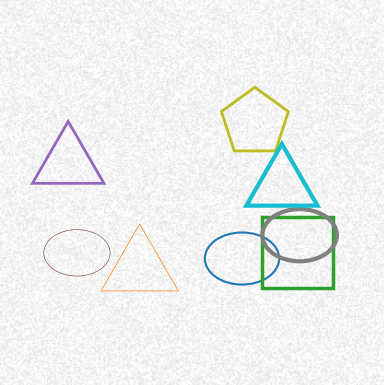[{"shape": "oval", "thickness": 1.5, "radius": 0.48, "center": [0.629, 0.329]}, {"shape": "triangle", "thickness": 0.5, "radius": 0.58, "center": [0.363, 0.302]}, {"shape": "square", "thickness": 2.5, "radius": 0.46, "center": [0.772, 0.344]}, {"shape": "triangle", "thickness": 2, "radius": 0.54, "center": [0.177, 0.577]}, {"shape": "oval", "thickness": 0.5, "radius": 0.43, "center": [0.2, 0.343]}, {"shape": "oval", "thickness": 3, "radius": 0.48, "center": [0.778, 0.389]}, {"shape": "pentagon", "thickness": 2, "radius": 0.46, "center": [0.662, 0.682]}, {"shape": "triangle", "thickness": 3, "radius": 0.53, "center": [0.732, 0.519]}]